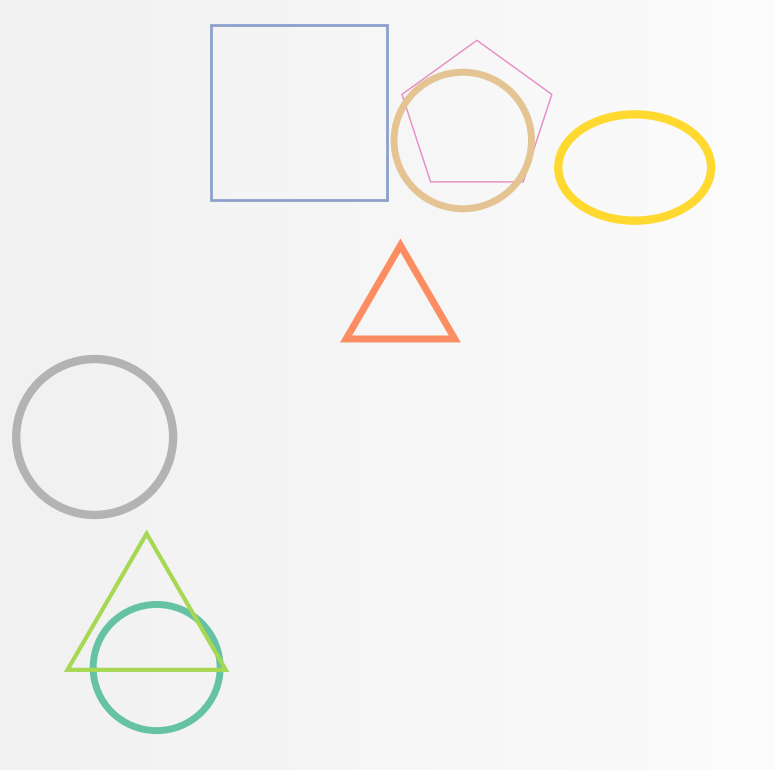[{"shape": "circle", "thickness": 2.5, "radius": 0.41, "center": [0.202, 0.133]}, {"shape": "triangle", "thickness": 2.5, "radius": 0.4, "center": [0.517, 0.6]}, {"shape": "square", "thickness": 1, "radius": 0.57, "center": [0.386, 0.854]}, {"shape": "pentagon", "thickness": 0.5, "radius": 0.51, "center": [0.615, 0.846]}, {"shape": "triangle", "thickness": 1.5, "radius": 0.59, "center": [0.189, 0.189]}, {"shape": "oval", "thickness": 3, "radius": 0.49, "center": [0.819, 0.782]}, {"shape": "circle", "thickness": 2.5, "radius": 0.44, "center": [0.597, 0.818]}, {"shape": "circle", "thickness": 3, "radius": 0.51, "center": [0.122, 0.432]}]